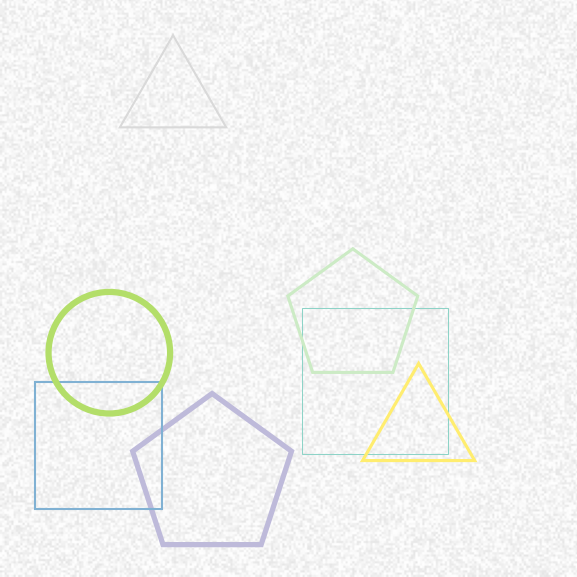[{"shape": "square", "thickness": 0.5, "radius": 0.63, "center": [0.65, 0.339]}, {"shape": "pentagon", "thickness": 2.5, "radius": 0.72, "center": [0.367, 0.173]}, {"shape": "square", "thickness": 1, "radius": 0.55, "center": [0.171, 0.228]}, {"shape": "circle", "thickness": 3, "radius": 0.53, "center": [0.189, 0.388]}, {"shape": "triangle", "thickness": 1, "radius": 0.53, "center": [0.3, 0.832]}, {"shape": "pentagon", "thickness": 1.5, "radius": 0.59, "center": [0.611, 0.45]}, {"shape": "triangle", "thickness": 1.5, "radius": 0.56, "center": [0.725, 0.258]}]